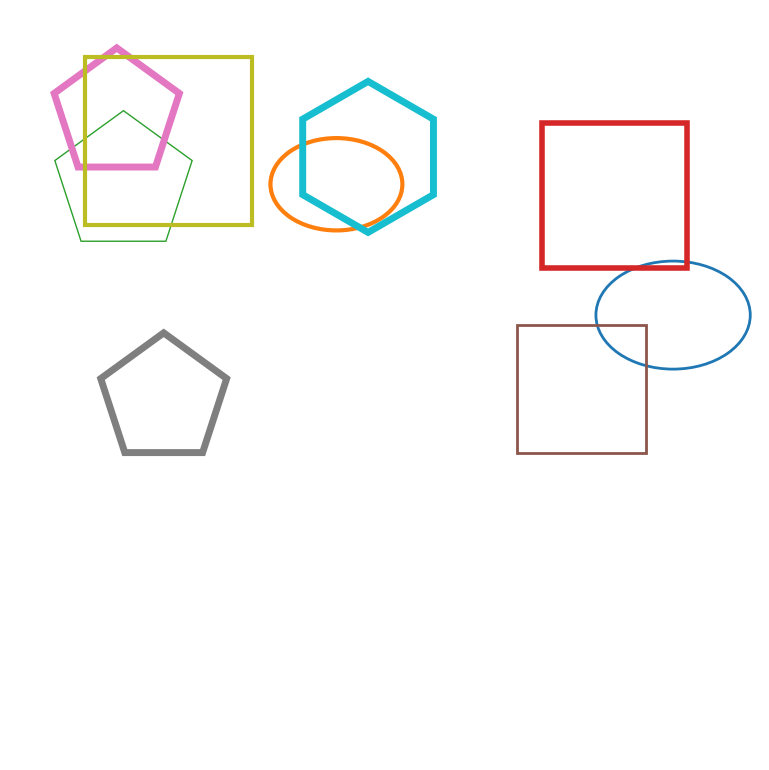[{"shape": "oval", "thickness": 1, "radius": 0.5, "center": [0.874, 0.591]}, {"shape": "oval", "thickness": 1.5, "radius": 0.43, "center": [0.437, 0.761]}, {"shape": "pentagon", "thickness": 0.5, "radius": 0.47, "center": [0.16, 0.763]}, {"shape": "square", "thickness": 2, "radius": 0.47, "center": [0.799, 0.746]}, {"shape": "square", "thickness": 1, "radius": 0.42, "center": [0.756, 0.495]}, {"shape": "pentagon", "thickness": 2.5, "radius": 0.43, "center": [0.152, 0.852]}, {"shape": "pentagon", "thickness": 2.5, "radius": 0.43, "center": [0.213, 0.482]}, {"shape": "square", "thickness": 1.5, "radius": 0.54, "center": [0.219, 0.817]}, {"shape": "hexagon", "thickness": 2.5, "radius": 0.49, "center": [0.478, 0.796]}]